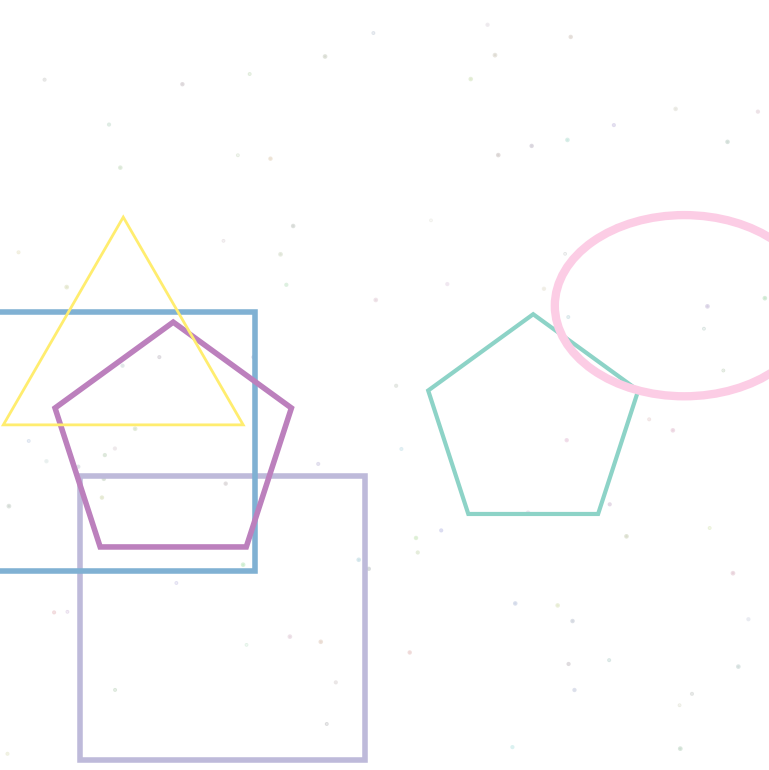[{"shape": "pentagon", "thickness": 1.5, "radius": 0.72, "center": [0.692, 0.449]}, {"shape": "square", "thickness": 2, "radius": 0.92, "center": [0.289, 0.197]}, {"shape": "square", "thickness": 2, "radius": 0.84, "center": [0.163, 0.426]}, {"shape": "oval", "thickness": 3, "radius": 0.84, "center": [0.889, 0.603]}, {"shape": "pentagon", "thickness": 2, "radius": 0.81, "center": [0.225, 0.42]}, {"shape": "triangle", "thickness": 1, "radius": 0.9, "center": [0.16, 0.538]}]